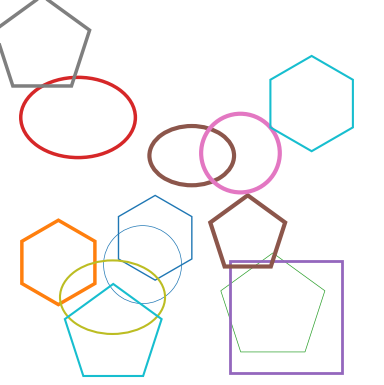[{"shape": "circle", "thickness": 0.5, "radius": 0.51, "center": [0.37, 0.313]}, {"shape": "hexagon", "thickness": 1, "radius": 0.55, "center": [0.403, 0.382]}, {"shape": "hexagon", "thickness": 2.5, "radius": 0.55, "center": [0.152, 0.318]}, {"shape": "pentagon", "thickness": 0.5, "radius": 0.71, "center": [0.709, 0.201]}, {"shape": "oval", "thickness": 2.5, "radius": 0.74, "center": [0.203, 0.695]}, {"shape": "square", "thickness": 2, "radius": 0.72, "center": [0.743, 0.177]}, {"shape": "oval", "thickness": 3, "radius": 0.55, "center": [0.498, 0.596]}, {"shape": "pentagon", "thickness": 3, "radius": 0.51, "center": [0.643, 0.39]}, {"shape": "circle", "thickness": 3, "radius": 0.51, "center": [0.625, 0.602]}, {"shape": "pentagon", "thickness": 2.5, "radius": 0.65, "center": [0.109, 0.881]}, {"shape": "oval", "thickness": 1.5, "radius": 0.68, "center": [0.292, 0.228]}, {"shape": "pentagon", "thickness": 1.5, "radius": 0.66, "center": [0.294, 0.13]}, {"shape": "hexagon", "thickness": 1.5, "radius": 0.62, "center": [0.809, 0.731]}]